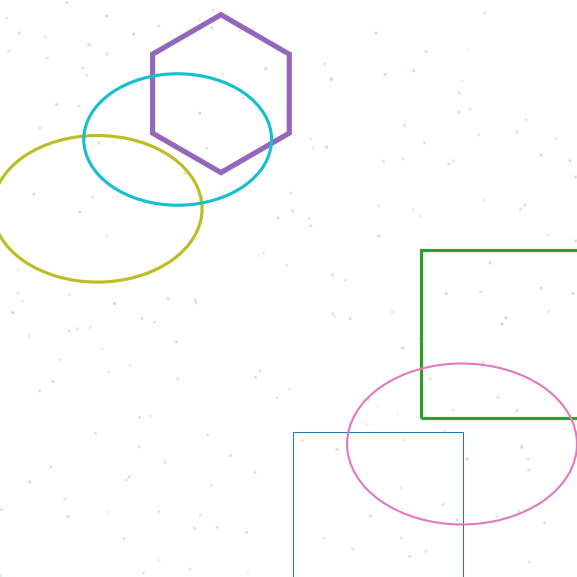[{"shape": "square", "thickness": 0.5, "radius": 0.74, "center": [0.654, 0.103]}, {"shape": "square", "thickness": 1.5, "radius": 0.73, "center": [0.875, 0.42]}, {"shape": "hexagon", "thickness": 2.5, "radius": 0.68, "center": [0.383, 0.837]}, {"shape": "oval", "thickness": 1, "radius": 1.0, "center": [0.8, 0.23]}, {"shape": "oval", "thickness": 1.5, "radius": 0.91, "center": [0.169, 0.638]}, {"shape": "oval", "thickness": 1.5, "radius": 0.81, "center": [0.308, 0.758]}]